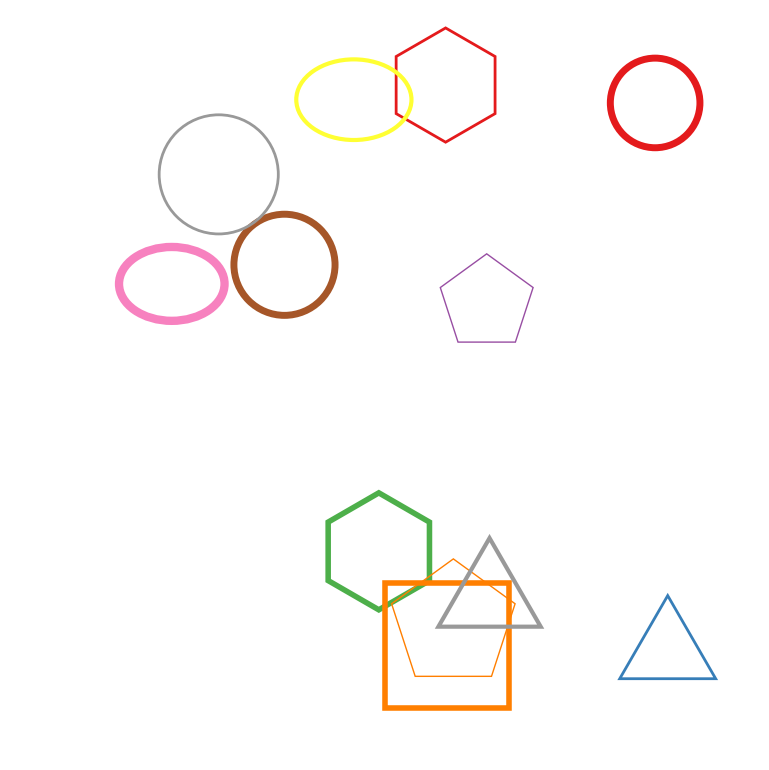[{"shape": "hexagon", "thickness": 1, "radius": 0.37, "center": [0.579, 0.89]}, {"shape": "circle", "thickness": 2.5, "radius": 0.29, "center": [0.851, 0.866]}, {"shape": "triangle", "thickness": 1, "radius": 0.36, "center": [0.867, 0.155]}, {"shape": "hexagon", "thickness": 2, "radius": 0.38, "center": [0.492, 0.284]}, {"shape": "pentagon", "thickness": 0.5, "radius": 0.32, "center": [0.632, 0.607]}, {"shape": "pentagon", "thickness": 0.5, "radius": 0.42, "center": [0.589, 0.19]}, {"shape": "square", "thickness": 2, "radius": 0.41, "center": [0.581, 0.161]}, {"shape": "oval", "thickness": 1.5, "radius": 0.37, "center": [0.46, 0.871]}, {"shape": "circle", "thickness": 2.5, "radius": 0.33, "center": [0.369, 0.656]}, {"shape": "oval", "thickness": 3, "radius": 0.34, "center": [0.223, 0.631]}, {"shape": "circle", "thickness": 1, "radius": 0.39, "center": [0.284, 0.774]}, {"shape": "triangle", "thickness": 1.5, "radius": 0.38, "center": [0.636, 0.224]}]